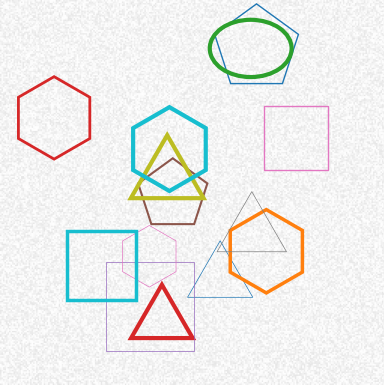[{"shape": "triangle", "thickness": 0.5, "radius": 0.49, "center": [0.572, 0.277]}, {"shape": "pentagon", "thickness": 1, "radius": 0.57, "center": [0.666, 0.875]}, {"shape": "hexagon", "thickness": 2.5, "radius": 0.54, "center": [0.692, 0.347]}, {"shape": "oval", "thickness": 3, "radius": 0.53, "center": [0.651, 0.874]}, {"shape": "triangle", "thickness": 3, "radius": 0.46, "center": [0.421, 0.168]}, {"shape": "hexagon", "thickness": 2, "radius": 0.54, "center": [0.141, 0.694]}, {"shape": "square", "thickness": 0.5, "radius": 0.58, "center": [0.389, 0.204]}, {"shape": "pentagon", "thickness": 1.5, "radius": 0.47, "center": [0.449, 0.494]}, {"shape": "square", "thickness": 1, "radius": 0.42, "center": [0.768, 0.641]}, {"shape": "hexagon", "thickness": 0.5, "radius": 0.4, "center": [0.388, 0.334]}, {"shape": "triangle", "thickness": 0.5, "radius": 0.52, "center": [0.654, 0.398]}, {"shape": "triangle", "thickness": 3, "radius": 0.55, "center": [0.434, 0.54]}, {"shape": "square", "thickness": 2.5, "radius": 0.45, "center": [0.263, 0.311]}, {"shape": "hexagon", "thickness": 3, "radius": 0.54, "center": [0.44, 0.613]}]